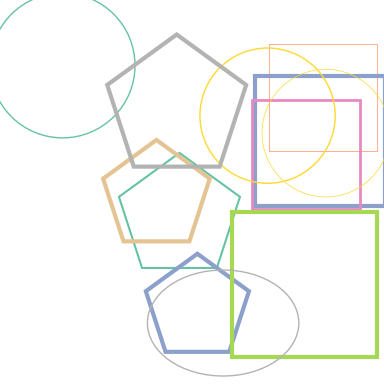[{"shape": "circle", "thickness": 1, "radius": 0.94, "center": [0.163, 0.83]}, {"shape": "pentagon", "thickness": 1.5, "radius": 0.83, "center": [0.466, 0.438]}, {"shape": "square", "thickness": 0.5, "radius": 0.7, "center": [0.839, 0.746]}, {"shape": "square", "thickness": 3, "radius": 0.84, "center": [0.83, 0.634]}, {"shape": "pentagon", "thickness": 3, "radius": 0.7, "center": [0.513, 0.2]}, {"shape": "square", "thickness": 2, "radius": 0.7, "center": [0.794, 0.599]}, {"shape": "square", "thickness": 3, "radius": 0.94, "center": [0.791, 0.26]}, {"shape": "circle", "thickness": 0.5, "radius": 0.83, "center": [0.846, 0.654]}, {"shape": "circle", "thickness": 1, "radius": 0.88, "center": [0.695, 0.7]}, {"shape": "pentagon", "thickness": 3, "radius": 0.73, "center": [0.406, 0.491]}, {"shape": "oval", "thickness": 1, "radius": 0.98, "center": [0.58, 0.161]}, {"shape": "pentagon", "thickness": 3, "radius": 0.95, "center": [0.459, 0.721]}]